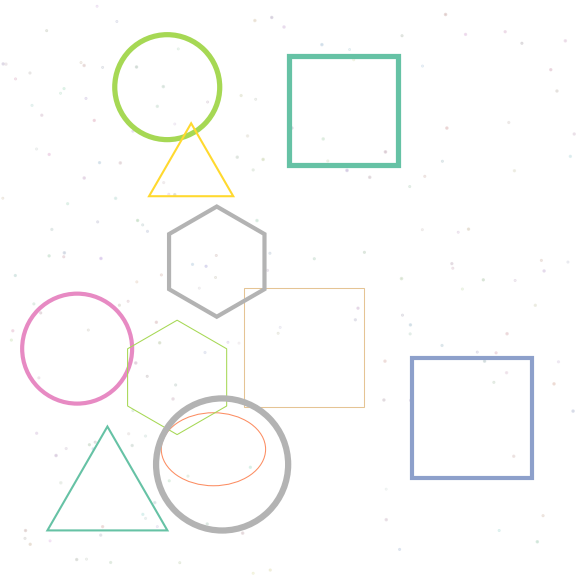[{"shape": "triangle", "thickness": 1, "radius": 0.6, "center": [0.186, 0.141]}, {"shape": "square", "thickness": 2.5, "radius": 0.47, "center": [0.595, 0.807]}, {"shape": "oval", "thickness": 0.5, "radius": 0.45, "center": [0.37, 0.221]}, {"shape": "square", "thickness": 2, "radius": 0.52, "center": [0.817, 0.275]}, {"shape": "circle", "thickness": 2, "radius": 0.48, "center": [0.134, 0.395]}, {"shape": "hexagon", "thickness": 0.5, "radius": 0.5, "center": [0.307, 0.346]}, {"shape": "circle", "thickness": 2.5, "radius": 0.45, "center": [0.29, 0.848]}, {"shape": "triangle", "thickness": 1, "radius": 0.42, "center": [0.331, 0.701]}, {"shape": "square", "thickness": 0.5, "radius": 0.52, "center": [0.526, 0.398]}, {"shape": "hexagon", "thickness": 2, "radius": 0.48, "center": [0.375, 0.546]}, {"shape": "circle", "thickness": 3, "radius": 0.57, "center": [0.385, 0.195]}]